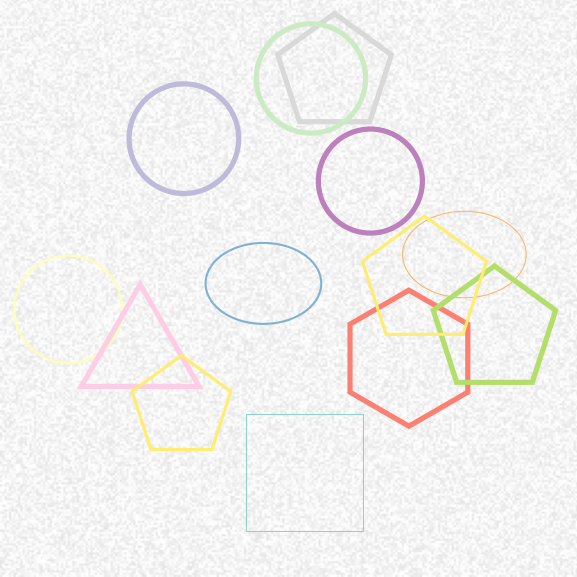[{"shape": "square", "thickness": 0.5, "radius": 0.5, "center": [0.527, 0.181]}, {"shape": "circle", "thickness": 1, "radius": 0.47, "center": [0.118, 0.463]}, {"shape": "circle", "thickness": 2.5, "radius": 0.47, "center": [0.318, 0.759]}, {"shape": "hexagon", "thickness": 2.5, "radius": 0.59, "center": [0.708, 0.379]}, {"shape": "oval", "thickness": 1, "radius": 0.5, "center": [0.456, 0.508]}, {"shape": "oval", "thickness": 0.5, "radius": 0.53, "center": [0.804, 0.558]}, {"shape": "pentagon", "thickness": 2.5, "radius": 0.56, "center": [0.856, 0.427]}, {"shape": "triangle", "thickness": 2.5, "radius": 0.59, "center": [0.243, 0.389]}, {"shape": "pentagon", "thickness": 2.5, "radius": 0.52, "center": [0.579, 0.872]}, {"shape": "circle", "thickness": 2.5, "radius": 0.45, "center": [0.641, 0.686]}, {"shape": "circle", "thickness": 2.5, "radius": 0.47, "center": [0.538, 0.863]}, {"shape": "pentagon", "thickness": 1.5, "radius": 0.45, "center": [0.314, 0.294]}, {"shape": "pentagon", "thickness": 1.5, "radius": 0.57, "center": [0.735, 0.512]}]